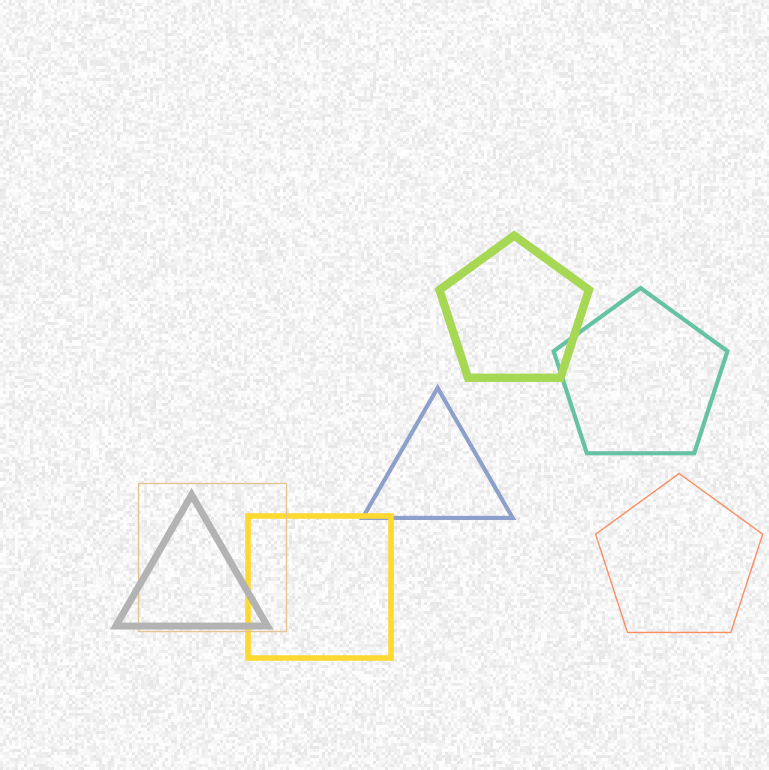[{"shape": "pentagon", "thickness": 1.5, "radius": 0.59, "center": [0.832, 0.507]}, {"shape": "pentagon", "thickness": 0.5, "radius": 0.57, "center": [0.882, 0.271]}, {"shape": "triangle", "thickness": 1.5, "radius": 0.56, "center": [0.568, 0.384]}, {"shape": "pentagon", "thickness": 3, "radius": 0.51, "center": [0.668, 0.592]}, {"shape": "square", "thickness": 2, "radius": 0.46, "center": [0.415, 0.238]}, {"shape": "square", "thickness": 0.5, "radius": 0.48, "center": [0.275, 0.277]}, {"shape": "triangle", "thickness": 2.5, "radius": 0.57, "center": [0.249, 0.244]}]